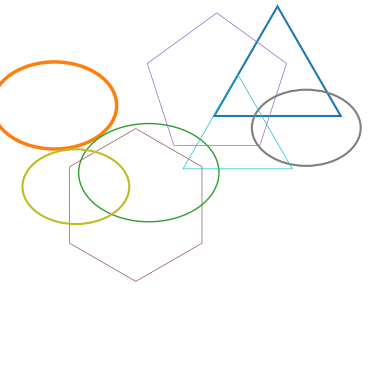[{"shape": "triangle", "thickness": 1.5, "radius": 0.95, "center": [0.721, 0.794]}, {"shape": "oval", "thickness": 2.5, "radius": 0.81, "center": [0.141, 0.726]}, {"shape": "oval", "thickness": 1, "radius": 0.91, "center": [0.386, 0.552]}, {"shape": "pentagon", "thickness": 0.5, "radius": 0.95, "center": [0.563, 0.776]}, {"shape": "hexagon", "thickness": 0.5, "radius": 0.99, "center": [0.353, 0.468]}, {"shape": "oval", "thickness": 1.5, "radius": 0.71, "center": [0.796, 0.668]}, {"shape": "oval", "thickness": 1.5, "radius": 0.69, "center": [0.197, 0.515]}, {"shape": "triangle", "thickness": 0.5, "radius": 0.82, "center": [0.617, 0.643]}]